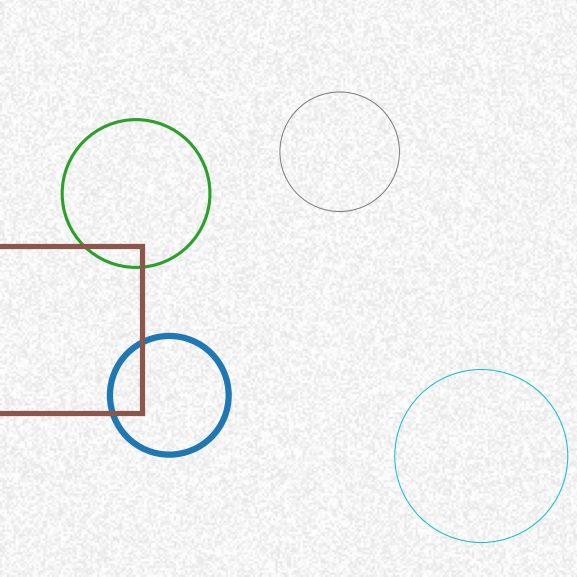[{"shape": "circle", "thickness": 3, "radius": 0.51, "center": [0.293, 0.315]}, {"shape": "circle", "thickness": 1.5, "radius": 0.64, "center": [0.236, 0.664]}, {"shape": "square", "thickness": 2.5, "radius": 0.72, "center": [0.102, 0.429]}, {"shape": "circle", "thickness": 0.5, "radius": 0.52, "center": [0.588, 0.736]}, {"shape": "circle", "thickness": 0.5, "radius": 0.75, "center": [0.833, 0.209]}]